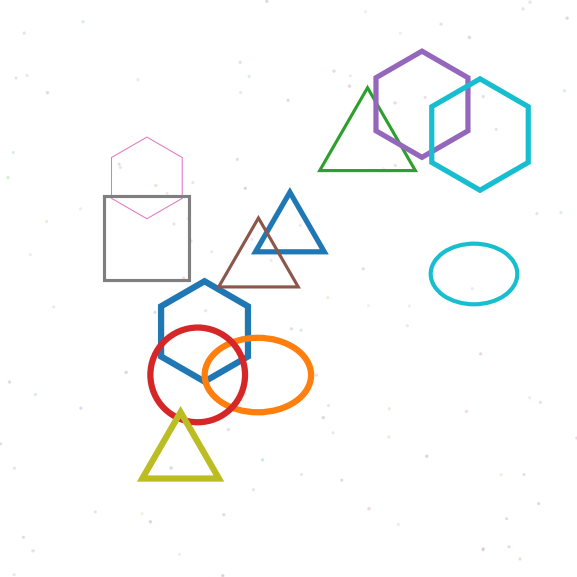[{"shape": "triangle", "thickness": 2.5, "radius": 0.34, "center": [0.502, 0.597]}, {"shape": "hexagon", "thickness": 3, "radius": 0.43, "center": [0.354, 0.425]}, {"shape": "oval", "thickness": 3, "radius": 0.46, "center": [0.447, 0.35]}, {"shape": "triangle", "thickness": 1.5, "radius": 0.48, "center": [0.636, 0.752]}, {"shape": "circle", "thickness": 3, "radius": 0.41, "center": [0.342, 0.35]}, {"shape": "hexagon", "thickness": 2.5, "radius": 0.46, "center": [0.731, 0.819]}, {"shape": "triangle", "thickness": 1.5, "radius": 0.4, "center": [0.448, 0.542]}, {"shape": "hexagon", "thickness": 0.5, "radius": 0.35, "center": [0.254, 0.691]}, {"shape": "square", "thickness": 1.5, "radius": 0.37, "center": [0.254, 0.587]}, {"shape": "triangle", "thickness": 3, "radius": 0.38, "center": [0.313, 0.209]}, {"shape": "oval", "thickness": 2, "radius": 0.37, "center": [0.821, 0.525]}, {"shape": "hexagon", "thickness": 2.5, "radius": 0.48, "center": [0.831, 0.766]}]